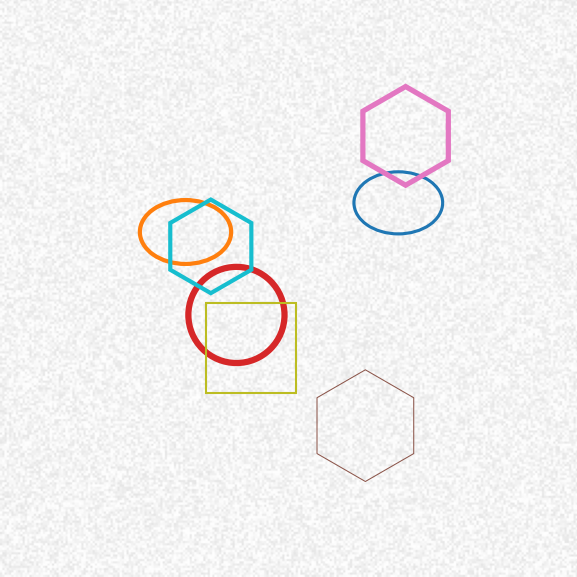[{"shape": "oval", "thickness": 1.5, "radius": 0.38, "center": [0.69, 0.648]}, {"shape": "oval", "thickness": 2, "radius": 0.4, "center": [0.321, 0.597]}, {"shape": "circle", "thickness": 3, "radius": 0.42, "center": [0.409, 0.454]}, {"shape": "hexagon", "thickness": 0.5, "radius": 0.48, "center": [0.633, 0.262]}, {"shape": "hexagon", "thickness": 2.5, "radius": 0.43, "center": [0.702, 0.764]}, {"shape": "square", "thickness": 1, "radius": 0.39, "center": [0.434, 0.397]}, {"shape": "hexagon", "thickness": 2, "radius": 0.41, "center": [0.365, 0.573]}]